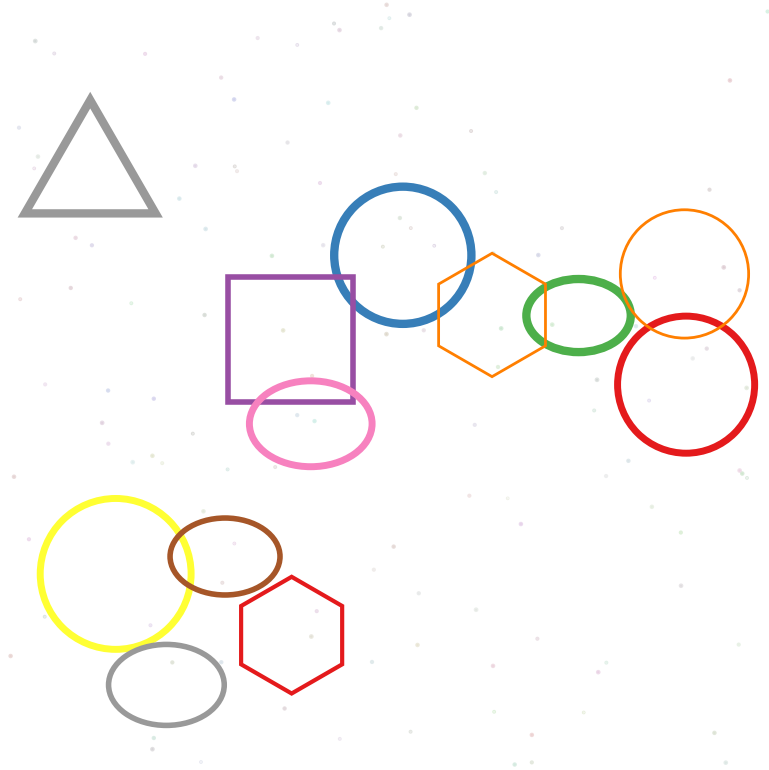[{"shape": "hexagon", "thickness": 1.5, "radius": 0.38, "center": [0.379, 0.175]}, {"shape": "circle", "thickness": 2.5, "radius": 0.45, "center": [0.891, 0.5]}, {"shape": "circle", "thickness": 3, "radius": 0.45, "center": [0.523, 0.668]}, {"shape": "oval", "thickness": 3, "radius": 0.34, "center": [0.751, 0.59]}, {"shape": "square", "thickness": 2, "radius": 0.41, "center": [0.377, 0.56]}, {"shape": "circle", "thickness": 1, "radius": 0.42, "center": [0.889, 0.644]}, {"shape": "hexagon", "thickness": 1, "radius": 0.4, "center": [0.639, 0.591]}, {"shape": "circle", "thickness": 2.5, "radius": 0.49, "center": [0.15, 0.255]}, {"shape": "oval", "thickness": 2, "radius": 0.36, "center": [0.292, 0.277]}, {"shape": "oval", "thickness": 2.5, "radius": 0.4, "center": [0.404, 0.45]}, {"shape": "triangle", "thickness": 3, "radius": 0.49, "center": [0.117, 0.772]}, {"shape": "oval", "thickness": 2, "radius": 0.38, "center": [0.216, 0.111]}]